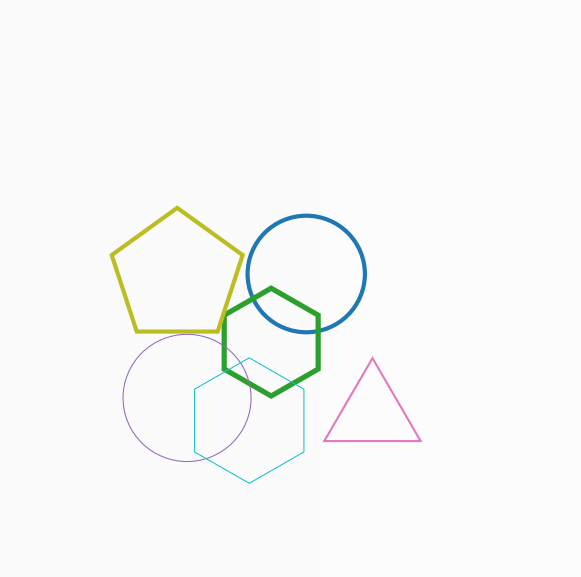[{"shape": "circle", "thickness": 2, "radius": 0.5, "center": [0.527, 0.525]}, {"shape": "hexagon", "thickness": 2.5, "radius": 0.47, "center": [0.467, 0.407]}, {"shape": "circle", "thickness": 0.5, "radius": 0.55, "center": [0.322, 0.31]}, {"shape": "triangle", "thickness": 1, "radius": 0.48, "center": [0.641, 0.283]}, {"shape": "pentagon", "thickness": 2, "radius": 0.59, "center": [0.305, 0.521]}, {"shape": "hexagon", "thickness": 0.5, "radius": 0.54, "center": [0.429, 0.271]}]